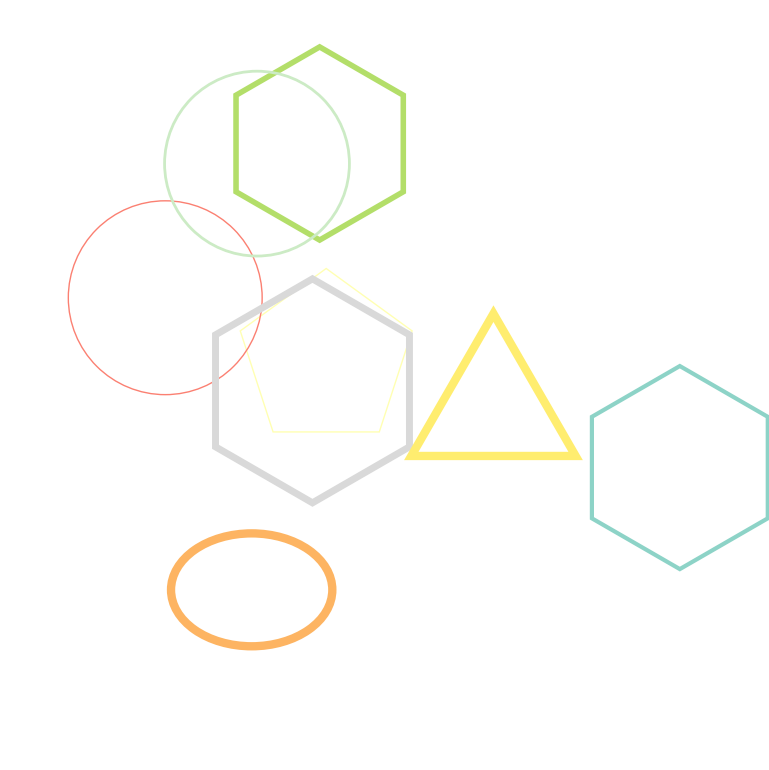[{"shape": "hexagon", "thickness": 1.5, "radius": 0.66, "center": [0.883, 0.393]}, {"shape": "pentagon", "thickness": 0.5, "radius": 0.59, "center": [0.424, 0.534]}, {"shape": "circle", "thickness": 0.5, "radius": 0.63, "center": [0.215, 0.613]}, {"shape": "oval", "thickness": 3, "radius": 0.52, "center": [0.327, 0.234]}, {"shape": "hexagon", "thickness": 2, "radius": 0.63, "center": [0.415, 0.814]}, {"shape": "hexagon", "thickness": 2.5, "radius": 0.73, "center": [0.406, 0.492]}, {"shape": "circle", "thickness": 1, "radius": 0.6, "center": [0.334, 0.788]}, {"shape": "triangle", "thickness": 3, "radius": 0.62, "center": [0.641, 0.469]}]